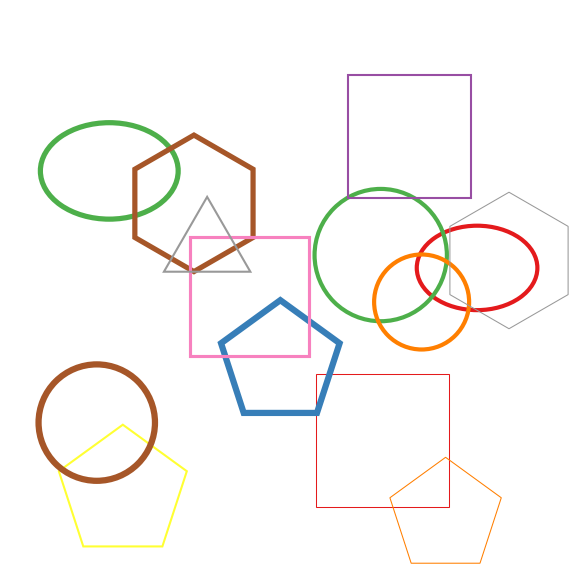[{"shape": "oval", "thickness": 2, "radius": 0.52, "center": [0.826, 0.535]}, {"shape": "square", "thickness": 0.5, "radius": 0.58, "center": [0.663, 0.236]}, {"shape": "pentagon", "thickness": 3, "radius": 0.54, "center": [0.485, 0.371]}, {"shape": "circle", "thickness": 2, "radius": 0.57, "center": [0.659, 0.557]}, {"shape": "oval", "thickness": 2.5, "radius": 0.6, "center": [0.189, 0.703]}, {"shape": "square", "thickness": 1, "radius": 0.53, "center": [0.709, 0.763]}, {"shape": "pentagon", "thickness": 0.5, "radius": 0.51, "center": [0.772, 0.106]}, {"shape": "circle", "thickness": 2, "radius": 0.41, "center": [0.73, 0.476]}, {"shape": "pentagon", "thickness": 1, "radius": 0.58, "center": [0.213, 0.147]}, {"shape": "hexagon", "thickness": 2.5, "radius": 0.59, "center": [0.336, 0.647]}, {"shape": "circle", "thickness": 3, "radius": 0.5, "center": [0.168, 0.267]}, {"shape": "square", "thickness": 1.5, "radius": 0.52, "center": [0.432, 0.485]}, {"shape": "hexagon", "thickness": 0.5, "radius": 0.59, "center": [0.881, 0.548]}, {"shape": "triangle", "thickness": 1, "radius": 0.43, "center": [0.359, 0.572]}]